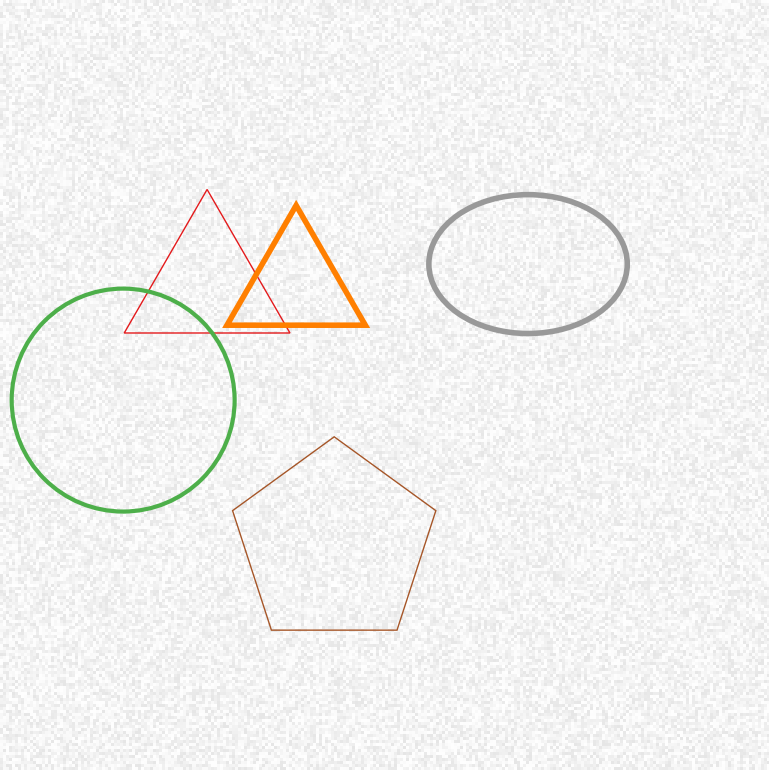[{"shape": "triangle", "thickness": 0.5, "radius": 0.62, "center": [0.269, 0.63]}, {"shape": "circle", "thickness": 1.5, "radius": 0.72, "center": [0.16, 0.48]}, {"shape": "triangle", "thickness": 2, "radius": 0.52, "center": [0.385, 0.63]}, {"shape": "pentagon", "thickness": 0.5, "radius": 0.69, "center": [0.434, 0.294]}, {"shape": "oval", "thickness": 2, "radius": 0.64, "center": [0.686, 0.657]}]